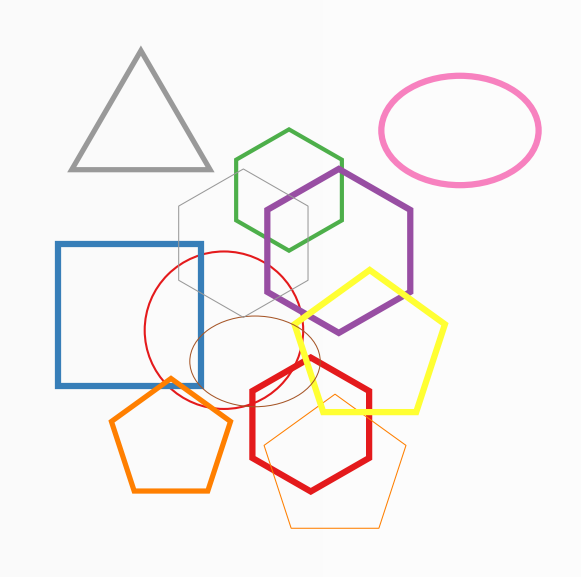[{"shape": "hexagon", "thickness": 3, "radius": 0.58, "center": [0.535, 0.264]}, {"shape": "circle", "thickness": 1, "radius": 0.68, "center": [0.385, 0.427]}, {"shape": "square", "thickness": 3, "radius": 0.61, "center": [0.223, 0.454]}, {"shape": "hexagon", "thickness": 2, "radius": 0.53, "center": [0.497, 0.67]}, {"shape": "hexagon", "thickness": 3, "radius": 0.71, "center": [0.583, 0.565]}, {"shape": "pentagon", "thickness": 0.5, "radius": 0.64, "center": [0.576, 0.188]}, {"shape": "pentagon", "thickness": 2.5, "radius": 0.54, "center": [0.294, 0.236]}, {"shape": "pentagon", "thickness": 3, "radius": 0.68, "center": [0.636, 0.396]}, {"shape": "oval", "thickness": 0.5, "radius": 0.56, "center": [0.439, 0.373]}, {"shape": "oval", "thickness": 3, "radius": 0.68, "center": [0.791, 0.773]}, {"shape": "triangle", "thickness": 2.5, "radius": 0.69, "center": [0.242, 0.774]}, {"shape": "hexagon", "thickness": 0.5, "radius": 0.64, "center": [0.419, 0.578]}]